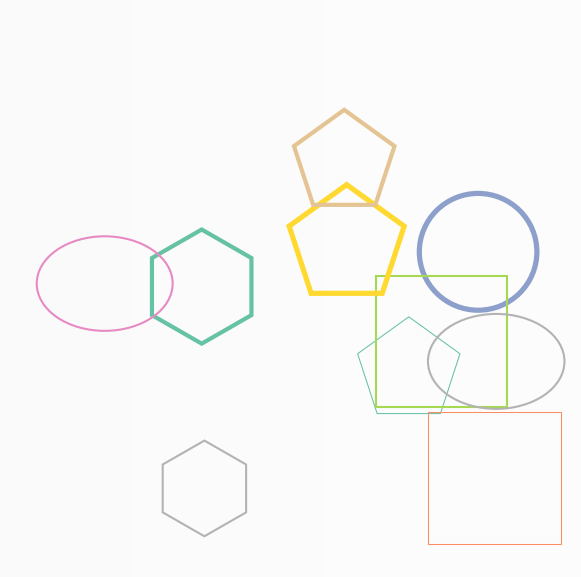[{"shape": "pentagon", "thickness": 0.5, "radius": 0.46, "center": [0.703, 0.358]}, {"shape": "hexagon", "thickness": 2, "radius": 0.49, "center": [0.347, 0.503]}, {"shape": "square", "thickness": 0.5, "radius": 0.57, "center": [0.851, 0.171]}, {"shape": "circle", "thickness": 2.5, "radius": 0.51, "center": [0.823, 0.563]}, {"shape": "oval", "thickness": 1, "radius": 0.58, "center": [0.18, 0.508]}, {"shape": "square", "thickness": 1, "radius": 0.57, "center": [0.76, 0.409]}, {"shape": "pentagon", "thickness": 2.5, "radius": 0.52, "center": [0.596, 0.575]}, {"shape": "pentagon", "thickness": 2, "radius": 0.45, "center": [0.592, 0.718]}, {"shape": "hexagon", "thickness": 1, "radius": 0.41, "center": [0.352, 0.153]}, {"shape": "oval", "thickness": 1, "radius": 0.59, "center": [0.854, 0.373]}]